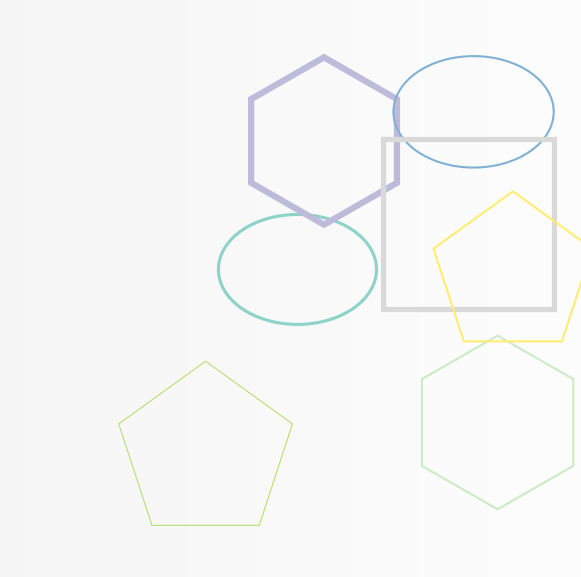[{"shape": "oval", "thickness": 1.5, "radius": 0.68, "center": [0.512, 0.533]}, {"shape": "hexagon", "thickness": 3, "radius": 0.72, "center": [0.557, 0.755]}, {"shape": "oval", "thickness": 1, "radius": 0.69, "center": [0.815, 0.805]}, {"shape": "pentagon", "thickness": 0.5, "radius": 0.79, "center": [0.354, 0.217]}, {"shape": "square", "thickness": 2.5, "radius": 0.73, "center": [0.806, 0.611]}, {"shape": "hexagon", "thickness": 1, "radius": 0.75, "center": [0.856, 0.268]}, {"shape": "pentagon", "thickness": 1, "radius": 0.72, "center": [0.882, 0.524]}]